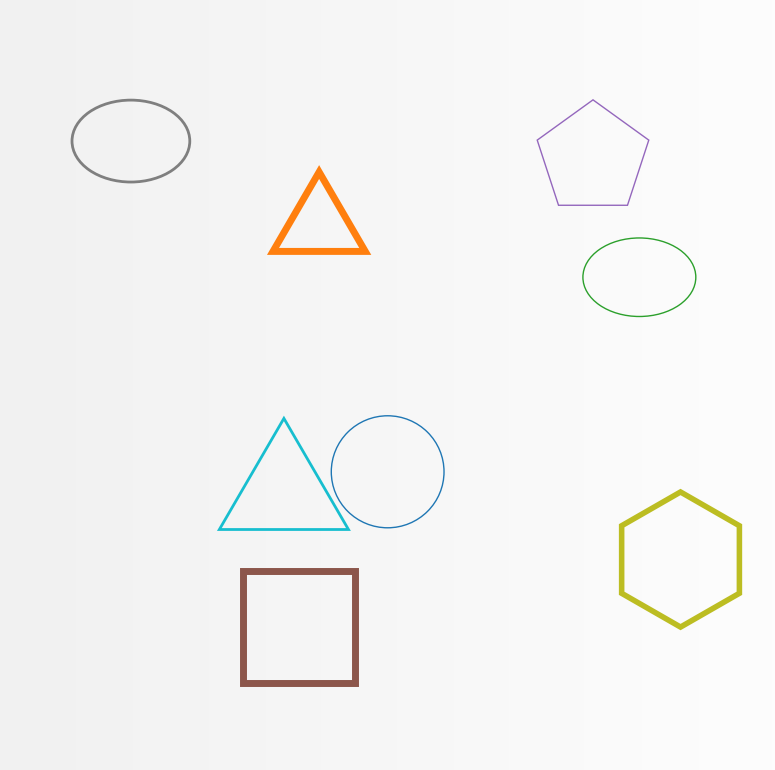[{"shape": "circle", "thickness": 0.5, "radius": 0.36, "center": [0.5, 0.387]}, {"shape": "triangle", "thickness": 2.5, "radius": 0.34, "center": [0.412, 0.708]}, {"shape": "oval", "thickness": 0.5, "radius": 0.36, "center": [0.825, 0.64]}, {"shape": "pentagon", "thickness": 0.5, "radius": 0.38, "center": [0.765, 0.795]}, {"shape": "square", "thickness": 2.5, "radius": 0.36, "center": [0.386, 0.185]}, {"shape": "oval", "thickness": 1, "radius": 0.38, "center": [0.169, 0.817]}, {"shape": "hexagon", "thickness": 2, "radius": 0.44, "center": [0.878, 0.273]}, {"shape": "triangle", "thickness": 1, "radius": 0.48, "center": [0.366, 0.36]}]